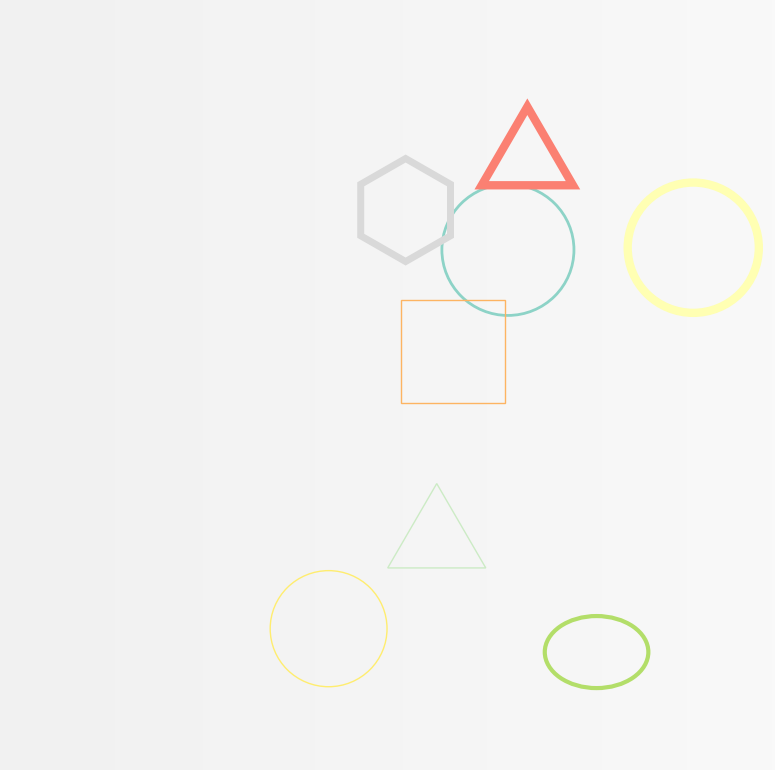[{"shape": "circle", "thickness": 1, "radius": 0.43, "center": [0.655, 0.676]}, {"shape": "circle", "thickness": 3, "radius": 0.42, "center": [0.895, 0.678]}, {"shape": "triangle", "thickness": 3, "radius": 0.34, "center": [0.68, 0.793]}, {"shape": "square", "thickness": 0.5, "radius": 0.34, "center": [0.585, 0.543]}, {"shape": "oval", "thickness": 1.5, "radius": 0.33, "center": [0.77, 0.153]}, {"shape": "hexagon", "thickness": 2.5, "radius": 0.33, "center": [0.523, 0.727]}, {"shape": "triangle", "thickness": 0.5, "radius": 0.37, "center": [0.564, 0.299]}, {"shape": "circle", "thickness": 0.5, "radius": 0.38, "center": [0.424, 0.184]}]